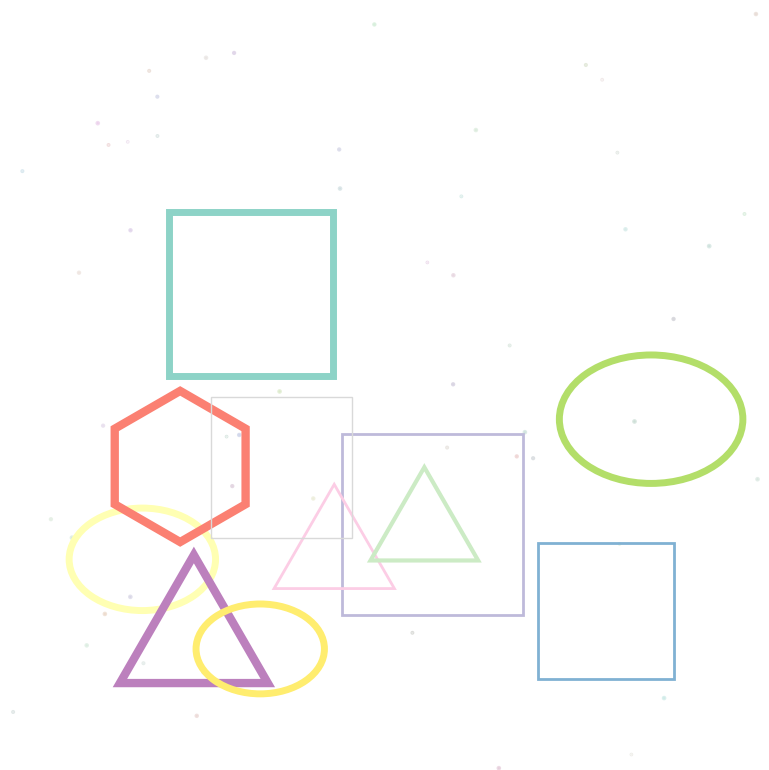[{"shape": "square", "thickness": 2.5, "radius": 0.53, "center": [0.326, 0.618]}, {"shape": "oval", "thickness": 2.5, "radius": 0.48, "center": [0.185, 0.274]}, {"shape": "square", "thickness": 1, "radius": 0.59, "center": [0.562, 0.319]}, {"shape": "hexagon", "thickness": 3, "radius": 0.49, "center": [0.234, 0.394]}, {"shape": "square", "thickness": 1, "radius": 0.44, "center": [0.787, 0.207]}, {"shape": "oval", "thickness": 2.5, "radius": 0.6, "center": [0.846, 0.456]}, {"shape": "triangle", "thickness": 1, "radius": 0.45, "center": [0.434, 0.281]}, {"shape": "square", "thickness": 0.5, "radius": 0.46, "center": [0.366, 0.393]}, {"shape": "triangle", "thickness": 3, "radius": 0.55, "center": [0.252, 0.168]}, {"shape": "triangle", "thickness": 1.5, "radius": 0.4, "center": [0.551, 0.312]}, {"shape": "oval", "thickness": 2.5, "radius": 0.42, "center": [0.338, 0.157]}]